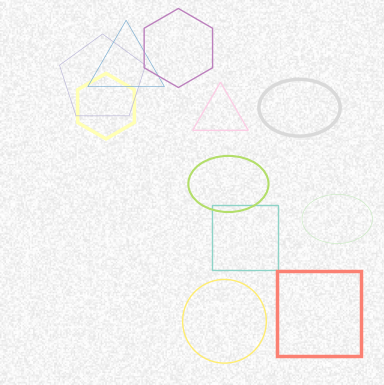[{"shape": "square", "thickness": 1, "radius": 0.43, "center": [0.637, 0.383]}, {"shape": "hexagon", "thickness": 2.5, "radius": 0.43, "center": [0.275, 0.724]}, {"shape": "pentagon", "thickness": 0.5, "radius": 0.59, "center": [0.266, 0.794]}, {"shape": "square", "thickness": 2.5, "radius": 0.55, "center": [0.829, 0.186]}, {"shape": "triangle", "thickness": 0.5, "radius": 0.57, "center": [0.328, 0.832]}, {"shape": "oval", "thickness": 1.5, "radius": 0.52, "center": [0.593, 0.522]}, {"shape": "triangle", "thickness": 1, "radius": 0.42, "center": [0.573, 0.703]}, {"shape": "oval", "thickness": 2.5, "radius": 0.53, "center": [0.778, 0.72]}, {"shape": "hexagon", "thickness": 1, "radius": 0.51, "center": [0.463, 0.875]}, {"shape": "oval", "thickness": 0.5, "radius": 0.46, "center": [0.876, 0.431]}, {"shape": "circle", "thickness": 1, "radius": 0.54, "center": [0.583, 0.166]}]